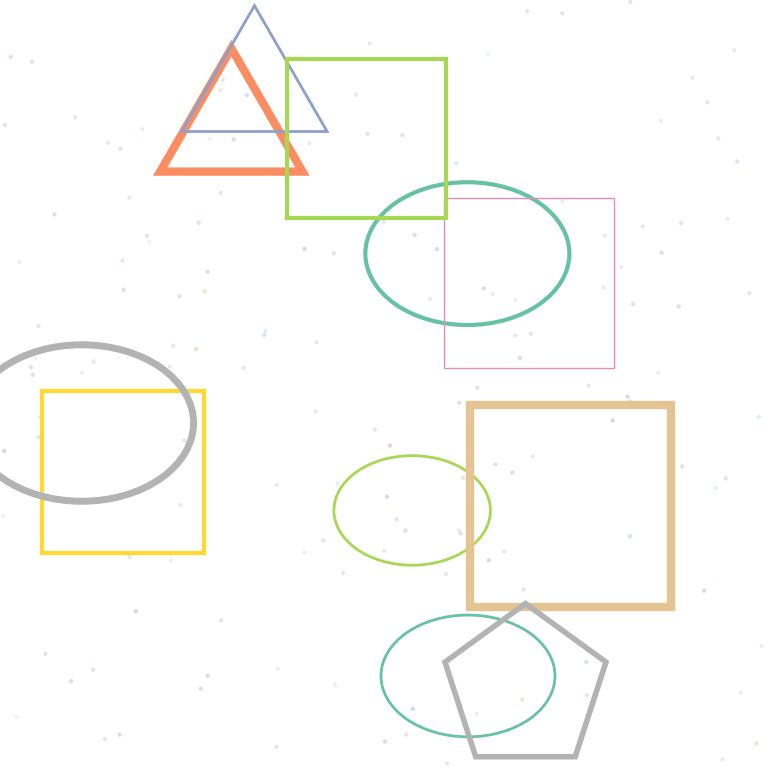[{"shape": "oval", "thickness": 1.5, "radius": 0.66, "center": [0.607, 0.671]}, {"shape": "oval", "thickness": 1, "radius": 0.56, "center": [0.608, 0.122]}, {"shape": "triangle", "thickness": 3, "radius": 0.53, "center": [0.3, 0.83]}, {"shape": "triangle", "thickness": 1, "radius": 0.54, "center": [0.33, 0.884]}, {"shape": "square", "thickness": 0.5, "radius": 0.55, "center": [0.687, 0.632]}, {"shape": "oval", "thickness": 1, "radius": 0.51, "center": [0.535, 0.337]}, {"shape": "square", "thickness": 1.5, "radius": 0.52, "center": [0.476, 0.82]}, {"shape": "square", "thickness": 1.5, "radius": 0.53, "center": [0.16, 0.387]}, {"shape": "square", "thickness": 3, "radius": 0.66, "center": [0.741, 0.343]}, {"shape": "pentagon", "thickness": 2, "radius": 0.55, "center": [0.682, 0.106]}, {"shape": "oval", "thickness": 2.5, "radius": 0.73, "center": [0.106, 0.451]}]